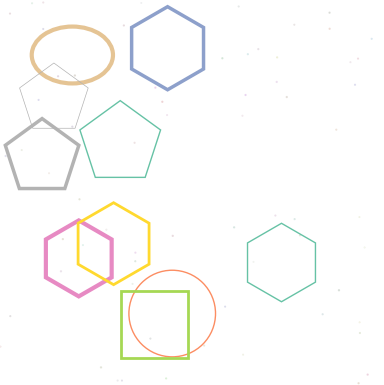[{"shape": "pentagon", "thickness": 1, "radius": 0.55, "center": [0.312, 0.628]}, {"shape": "hexagon", "thickness": 1, "radius": 0.51, "center": [0.731, 0.318]}, {"shape": "circle", "thickness": 1, "radius": 0.56, "center": [0.447, 0.186]}, {"shape": "hexagon", "thickness": 2.5, "radius": 0.54, "center": [0.435, 0.875]}, {"shape": "hexagon", "thickness": 3, "radius": 0.49, "center": [0.205, 0.329]}, {"shape": "square", "thickness": 2, "radius": 0.43, "center": [0.402, 0.157]}, {"shape": "hexagon", "thickness": 2, "radius": 0.53, "center": [0.295, 0.367]}, {"shape": "oval", "thickness": 3, "radius": 0.53, "center": [0.188, 0.857]}, {"shape": "pentagon", "thickness": 0.5, "radius": 0.47, "center": [0.14, 0.743]}, {"shape": "pentagon", "thickness": 2.5, "radius": 0.5, "center": [0.109, 0.592]}]